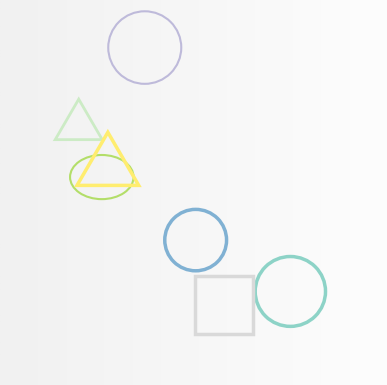[{"shape": "circle", "thickness": 2.5, "radius": 0.45, "center": [0.749, 0.243]}, {"shape": "circle", "thickness": 1.5, "radius": 0.47, "center": [0.374, 0.876]}, {"shape": "circle", "thickness": 2.5, "radius": 0.4, "center": [0.505, 0.376]}, {"shape": "oval", "thickness": 1.5, "radius": 0.41, "center": [0.263, 0.54]}, {"shape": "square", "thickness": 2.5, "radius": 0.38, "center": [0.578, 0.208]}, {"shape": "triangle", "thickness": 2, "radius": 0.35, "center": [0.203, 0.672]}, {"shape": "triangle", "thickness": 2.5, "radius": 0.46, "center": [0.278, 0.564]}]